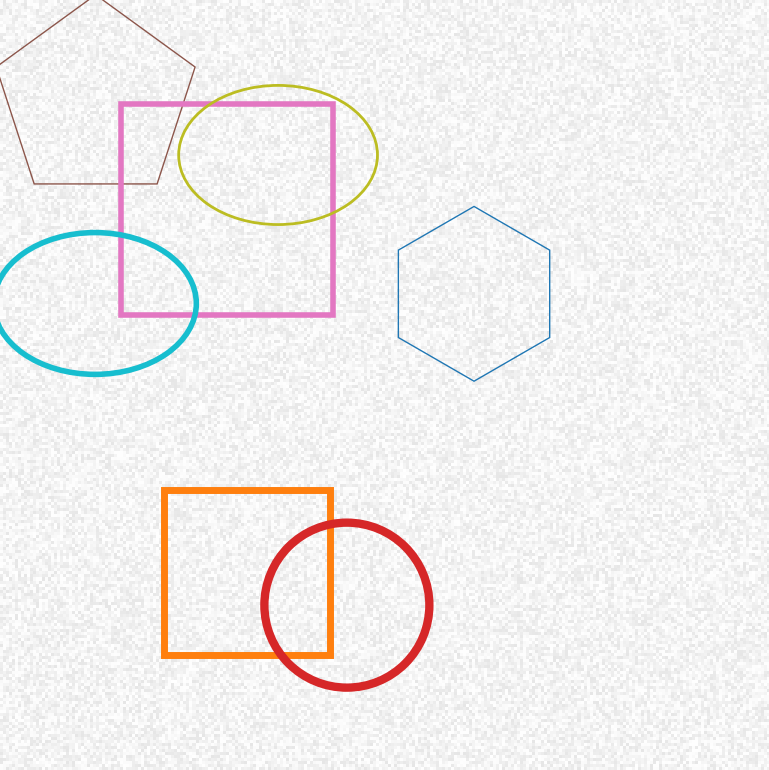[{"shape": "hexagon", "thickness": 0.5, "radius": 0.57, "center": [0.616, 0.618]}, {"shape": "square", "thickness": 2.5, "radius": 0.54, "center": [0.321, 0.256]}, {"shape": "circle", "thickness": 3, "radius": 0.54, "center": [0.45, 0.214]}, {"shape": "pentagon", "thickness": 0.5, "radius": 0.68, "center": [0.124, 0.871]}, {"shape": "square", "thickness": 2, "radius": 0.69, "center": [0.295, 0.728]}, {"shape": "oval", "thickness": 1, "radius": 0.65, "center": [0.361, 0.799]}, {"shape": "oval", "thickness": 2, "radius": 0.66, "center": [0.123, 0.606]}]